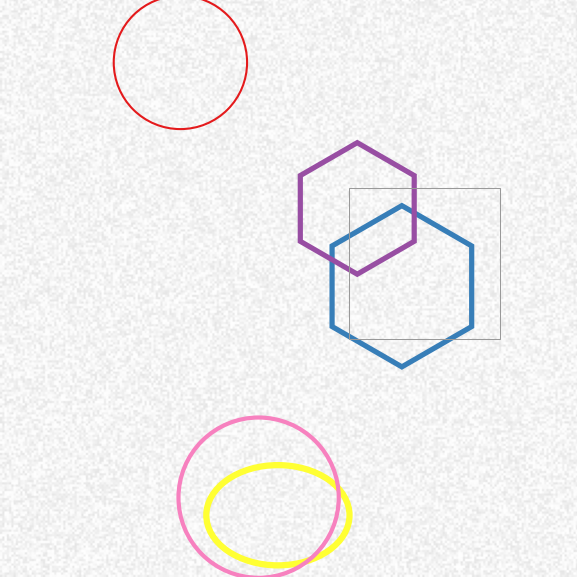[{"shape": "circle", "thickness": 1, "radius": 0.58, "center": [0.312, 0.891]}, {"shape": "hexagon", "thickness": 2.5, "radius": 0.7, "center": [0.696, 0.503]}, {"shape": "hexagon", "thickness": 2.5, "radius": 0.57, "center": [0.619, 0.638]}, {"shape": "oval", "thickness": 3, "radius": 0.62, "center": [0.481, 0.107]}, {"shape": "circle", "thickness": 2, "radius": 0.69, "center": [0.448, 0.137]}, {"shape": "square", "thickness": 0.5, "radius": 0.65, "center": [0.735, 0.542]}]